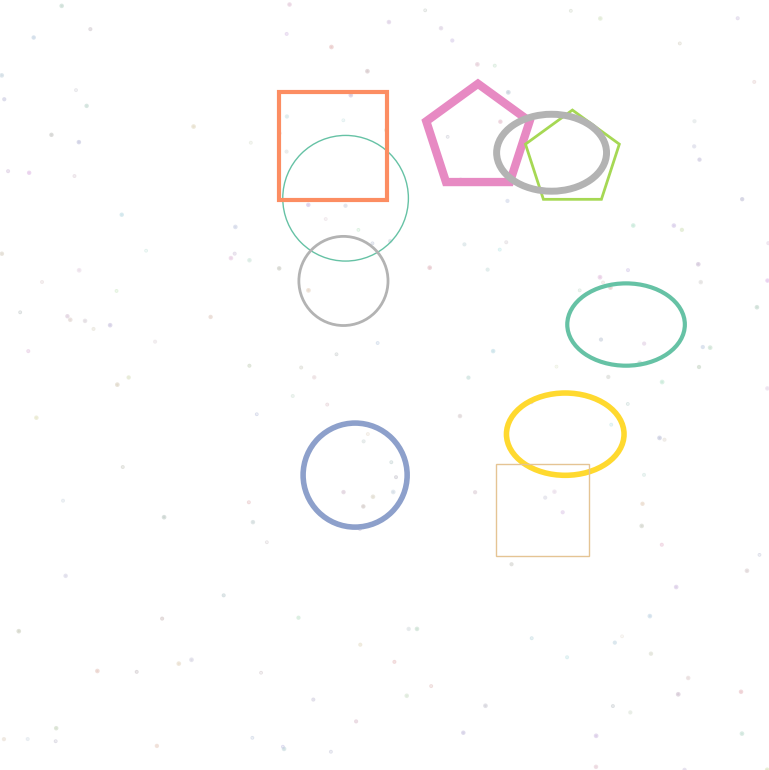[{"shape": "oval", "thickness": 1.5, "radius": 0.38, "center": [0.813, 0.579]}, {"shape": "circle", "thickness": 0.5, "radius": 0.41, "center": [0.449, 0.743]}, {"shape": "square", "thickness": 1.5, "radius": 0.35, "center": [0.433, 0.81]}, {"shape": "circle", "thickness": 2, "radius": 0.34, "center": [0.461, 0.383]}, {"shape": "pentagon", "thickness": 3, "radius": 0.35, "center": [0.621, 0.821]}, {"shape": "pentagon", "thickness": 1, "radius": 0.32, "center": [0.743, 0.793]}, {"shape": "oval", "thickness": 2, "radius": 0.38, "center": [0.734, 0.436]}, {"shape": "square", "thickness": 0.5, "radius": 0.3, "center": [0.705, 0.338]}, {"shape": "oval", "thickness": 2.5, "radius": 0.36, "center": [0.716, 0.802]}, {"shape": "circle", "thickness": 1, "radius": 0.29, "center": [0.446, 0.635]}]